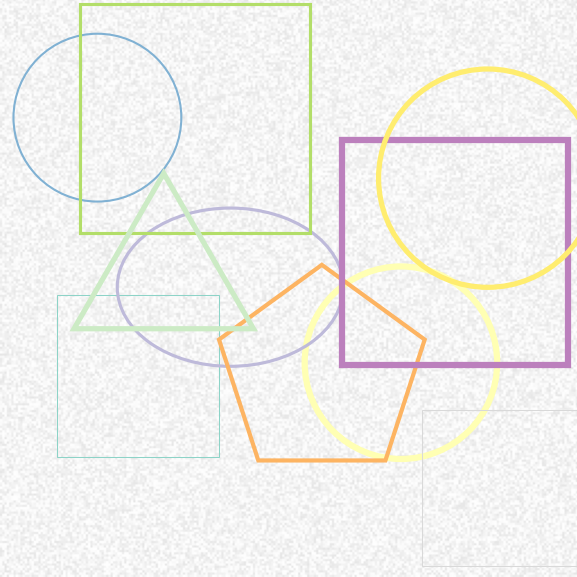[{"shape": "square", "thickness": 0.5, "radius": 0.7, "center": [0.238, 0.348]}, {"shape": "circle", "thickness": 3, "radius": 0.83, "center": [0.694, 0.371]}, {"shape": "oval", "thickness": 1.5, "radius": 0.98, "center": [0.399, 0.502]}, {"shape": "circle", "thickness": 1, "radius": 0.73, "center": [0.169, 0.795]}, {"shape": "pentagon", "thickness": 2, "radius": 0.94, "center": [0.557, 0.353]}, {"shape": "square", "thickness": 1.5, "radius": 0.99, "center": [0.338, 0.794]}, {"shape": "square", "thickness": 0.5, "radius": 0.67, "center": [0.866, 0.154]}, {"shape": "square", "thickness": 3, "radius": 0.98, "center": [0.788, 0.562]}, {"shape": "triangle", "thickness": 2.5, "radius": 0.9, "center": [0.284, 0.52]}, {"shape": "circle", "thickness": 2.5, "radius": 0.95, "center": [0.845, 0.691]}]